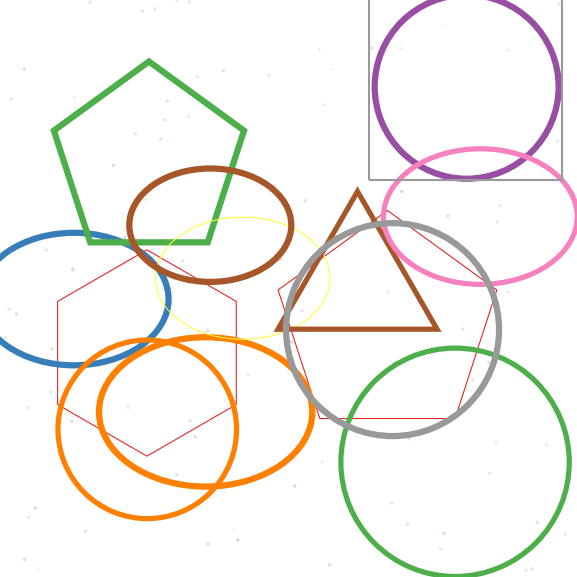[{"shape": "pentagon", "thickness": 0.5, "radius": 1.0, "center": [0.671, 0.435]}, {"shape": "hexagon", "thickness": 0.5, "radius": 0.89, "center": [0.254, 0.388]}, {"shape": "oval", "thickness": 3, "radius": 0.82, "center": [0.128, 0.481]}, {"shape": "pentagon", "thickness": 3, "radius": 0.87, "center": [0.258, 0.72]}, {"shape": "circle", "thickness": 2.5, "radius": 0.99, "center": [0.788, 0.199]}, {"shape": "circle", "thickness": 3, "radius": 0.8, "center": [0.808, 0.849]}, {"shape": "circle", "thickness": 2.5, "radius": 0.77, "center": [0.255, 0.256]}, {"shape": "oval", "thickness": 3, "radius": 0.92, "center": [0.356, 0.286]}, {"shape": "oval", "thickness": 0.5, "radius": 0.76, "center": [0.42, 0.517]}, {"shape": "oval", "thickness": 3, "radius": 0.7, "center": [0.364, 0.609]}, {"shape": "triangle", "thickness": 2.5, "radius": 0.8, "center": [0.619, 0.509]}, {"shape": "oval", "thickness": 2.5, "radius": 0.84, "center": [0.832, 0.624]}, {"shape": "square", "thickness": 1, "radius": 0.84, "center": [0.806, 0.854]}, {"shape": "circle", "thickness": 3, "radius": 0.92, "center": [0.68, 0.428]}]